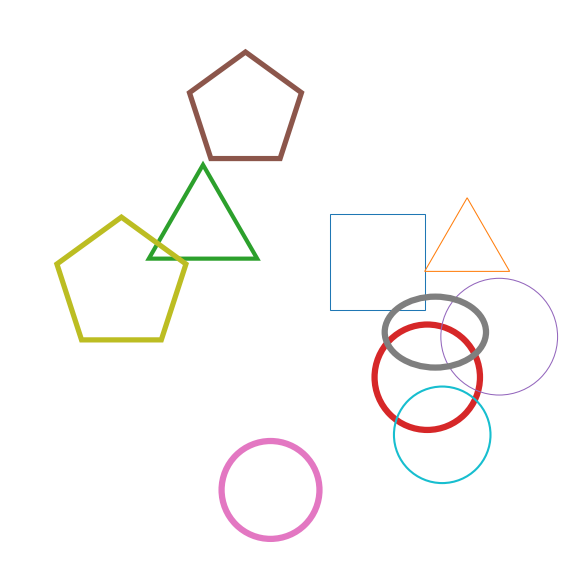[{"shape": "square", "thickness": 0.5, "radius": 0.41, "center": [0.654, 0.545]}, {"shape": "triangle", "thickness": 0.5, "radius": 0.42, "center": [0.809, 0.572]}, {"shape": "triangle", "thickness": 2, "radius": 0.54, "center": [0.352, 0.605]}, {"shape": "circle", "thickness": 3, "radius": 0.46, "center": [0.74, 0.346]}, {"shape": "circle", "thickness": 0.5, "radius": 0.51, "center": [0.864, 0.416]}, {"shape": "pentagon", "thickness": 2.5, "radius": 0.51, "center": [0.425, 0.807]}, {"shape": "circle", "thickness": 3, "radius": 0.42, "center": [0.468, 0.151]}, {"shape": "oval", "thickness": 3, "radius": 0.44, "center": [0.754, 0.424]}, {"shape": "pentagon", "thickness": 2.5, "radius": 0.59, "center": [0.21, 0.506]}, {"shape": "circle", "thickness": 1, "radius": 0.42, "center": [0.766, 0.246]}]